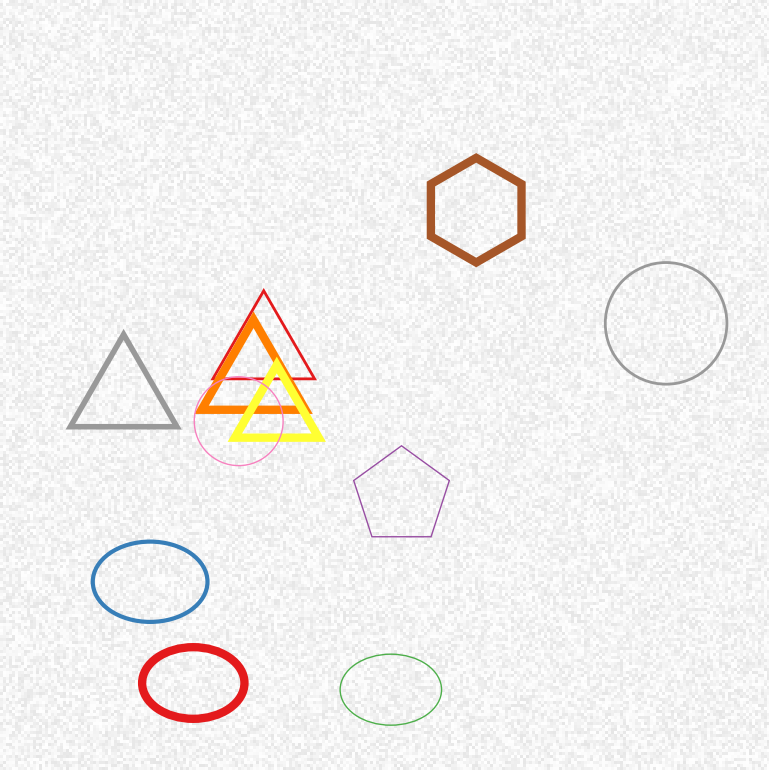[{"shape": "triangle", "thickness": 1, "radius": 0.38, "center": [0.343, 0.546]}, {"shape": "oval", "thickness": 3, "radius": 0.33, "center": [0.251, 0.113]}, {"shape": "oval", "thickness": 1.5, "radius": 0.37, "center": [0.195, 0.244]}, {"shape": "oval", "thickness": 0.5, "radius": 0.33, "center": [0.508, 0.104]}, {"shape": "pentagon", "thickness": 0.5, "radius": 0.33, "center": [0.521, 0.356]}, {"shape": "triangle", "thickness": 3, "radius": 0.39, "center": [0.329, 0.507]}, {"shape": "triangle", "thickness": 3, "radius": 0.31, "center": [0.359, 0.463]}, {"shape": "hexagon", "thickness": 3, "radius": 0.34, "center": [0.618, 0.727]}, {"shape": "circle", "thickness": 0.5, "radius": 0.29, "center": [0.31, 0.453]}, {"shape": "circle", "thickness": 1, "radius": 0.39, "center": [0.865, 0.58]}, {"shape": "triangle", "thickness": 2, "radius": 0.4, "center": [0.161, 0.486]}]